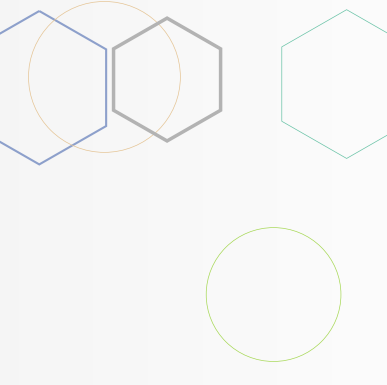[{"shape": "hexagon", "thickness": 0.5, "radius": 0.97, "center": [0.895, 0.782]}, {"shape": "hexagon", "thickness": 1.5, "radius": 1.0, "center": [0.101, 0.772]}, {"shape": "circle", "thickness": 0.5, "radius": 0.87, "center": [0.706, 0.235]}, {"shape": "circle", "thickness": 0.5, "radius": 0.98, "center": [0.27, 0.8]}, {"shape": "hexagon", "thickness": 2.5, "radius": 0.8, "center": [0.431, 0.793]}]